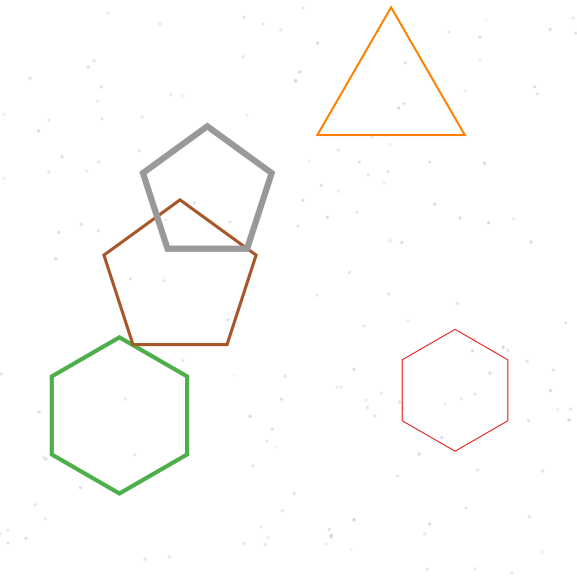[{"shape": "hexagon", "thickness": 0.5, "radius": 0.53, "center": [0.788, 0.323]}, {"shape": "hexagon", "thickness": 2, "radius": 0.68, "center": [0.207, 0.28]}, {"shape": "triangle", "thickness": 1, "radius": 0.74, "center": [0.677, 0.839]}, {"shape": "pentagon", "thickness": 1.5, "radius": 0.69, "center": [0.312, 0.515]}, {"shape": "pentagon", "thickness": 3, "radius": 0.59, "center": [0.359, 0.663]}]